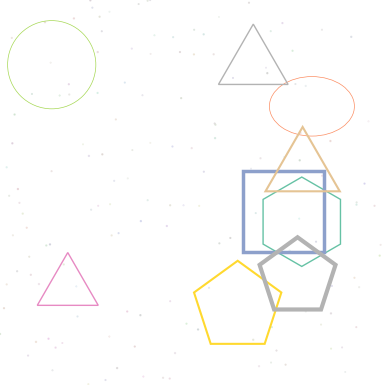[{"shape": "hexagon", "thickness": 1, "radius": 0.58, "center": [0.784, 0.424]}, {"shape": "oval", "thickness": 0.5, "radius": 0.55, "center": [0.81, 0.724]}, {"shape": "square", "thickness": 2.5, "radius": 0.53, "center": [0.736, 0.451]}, {"shape": "triangle", "thickness": 1, "radius": 0.46, "center": [0.176, 0.253]}, {"shape": "circle", "thickness": 0.5, "radius": 0.57, "center": [0.134, 0.832]}, {"shape": "pentagon", "thickness": 1.5, "radius": 0.6, "center": [0.617, 0.203]}, {"shape": "triangle", "thickness": 1.5, "radius": 0.56, "center": [0.786, 0.559]}, {"shape": "triangle", "thickness": 1, "radius": 0.52, "center": [0.658, 0.833]}, {"shape": "pentagon", "thickness": 3, "radius": 0.52, "center": [0.773, 0.28]}]